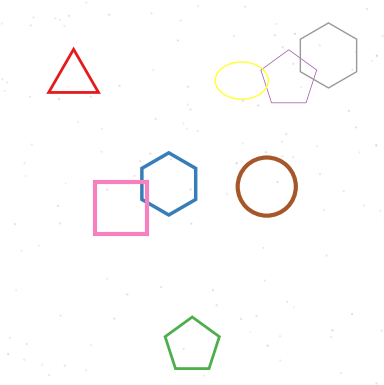[{"shape": "triangle", "thickness": 2, "radius": 0.37, "center": [0.191, 0.797]}, {"shape": "hexagon", "thickness": 2.5, "radius": 0.4, "center": [0.438, 0.522]}, {"shape": "pentagon", "thickness": 2, "radius": 0.37, "center": [0.499, 0.103]}, {"shape": "pentagon", "thickness": 0.5, "radius": 0.38, "center": [0.75, 0.795]}, {"shape": "oval", "thickness": 1, "radius": 0.34, "center": [0.628, 0.791]}, {"shape": "circle", "thickness": 3, "radius": 0.38, "center": [0.693, 0.515]}, {"shape": "square", "thickness": 3, "radius": 0.34, "center": [0.314, 0.46]}, {"shape": "hexagon", "thickness": 1, "radius": 0.42, "center": [0.853, 0.856]}]